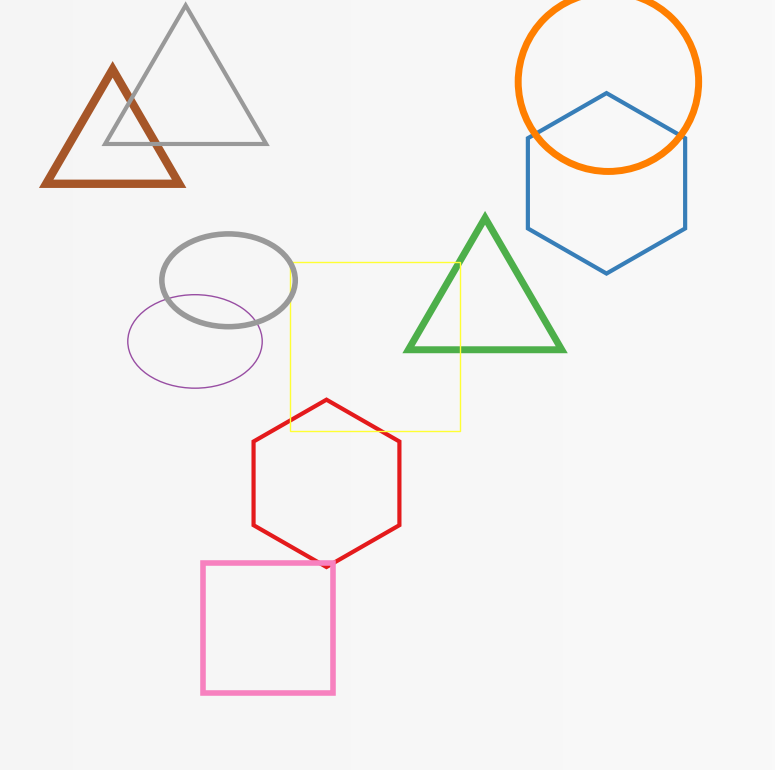[{"shape": "hexagon", "thickness": 1.5, "radius": 0.54, "center": [0.421, 0.372]}, {"shape": "hexagon", "thickness": 1.5, "radius": 0.59, "center": [0.783, 0.762]}, {"shape": "triangle", "thickness": 2.5, "radius": 0.57, "center": [0.626, 0.603]}, {"shape": "oval", "thickness": 0.5, "radius": 0.43, "center": [0.252, 0.557]}, {"shape": "circle", "thickness": 2.5, "radius": 0.58, "center": [0.785, 0.894]}, {"shape": "square", "thickness": 0.5, "radius": 0.55, "center": [0.484, 0.55]}, {"shape": "triangle", "thickness": 3, "radius": 0.5, "center": [0.145, 0.811]}, {"shape": "square", "thickness": 2, "radius": 0.42, "center": [0.346, 0.185]}, {"shape": "oval", "thickness": 2, "radius": 0.43, "center": [0.295, 0.636]}, {"shape": "triangle", "thickness": 1.5, "radius": 0.6, "center": [0.24, 0.873]}]